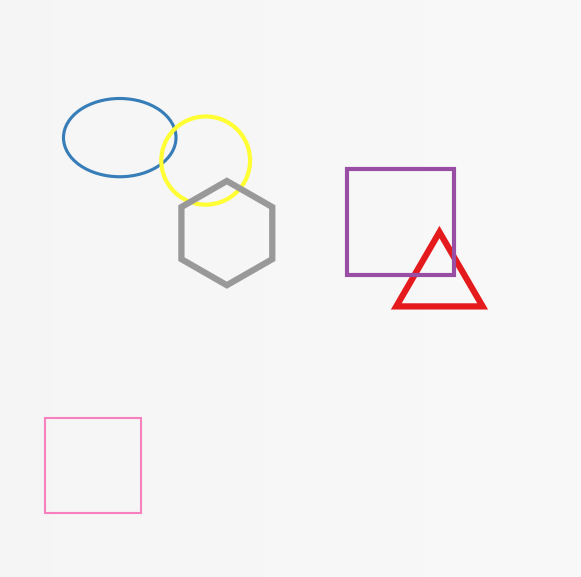[{"shape": "triangle", "thickness": 3, "radius": 0.43, "center": [0.756, 0.511]}, {"shape": "oval", "thickness": 1.5, "radius": 0.48, "center": [0.206, 0.761]}, {"shape": "square", "thickness": 2, "radius": 0.46, "center": [0.689, 0.615]}, {"shape": "circle", "thickness": 2, "radius": 0.38, "center": [0.354, 0.721]}, {"shape": "square", "thickness": 1, "radius": 0.41, "center": [0.16, 0.193]}, {"shape": "hexagon", "thickness": 3, "radius": 0.45, "center": [0.39, 0.596]}]